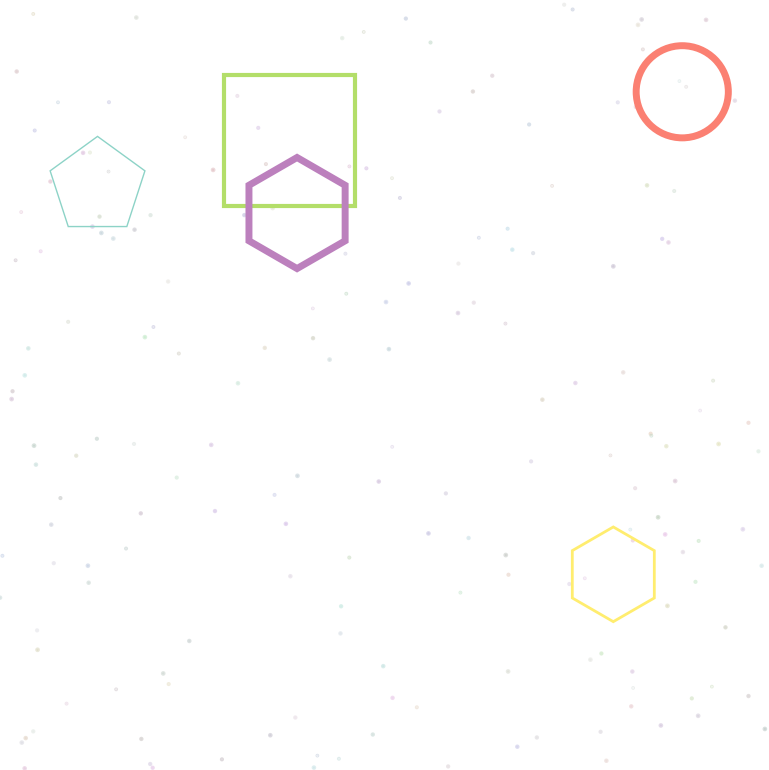[{"shape": "pentagon", "thickness": 0.5, "radius": 0.32, "center": [0.127, 0.758]}, {"shape": "circle", "thickness": 2.5, "radius": 0.3, "center": [0.886, 0.881]}, {"shape": "square", "thickness": 1.5, "radius": 0.42, "center": [0.376, 0.817]}, {"shape": "hexagon", "thickness": 2.5, "radius": 0.36, "center": [0.386, 0.723]}, {"shape": "hexagon", "thickness": 1, "radius": 0.31, "center": [0.796, 0.254]}]